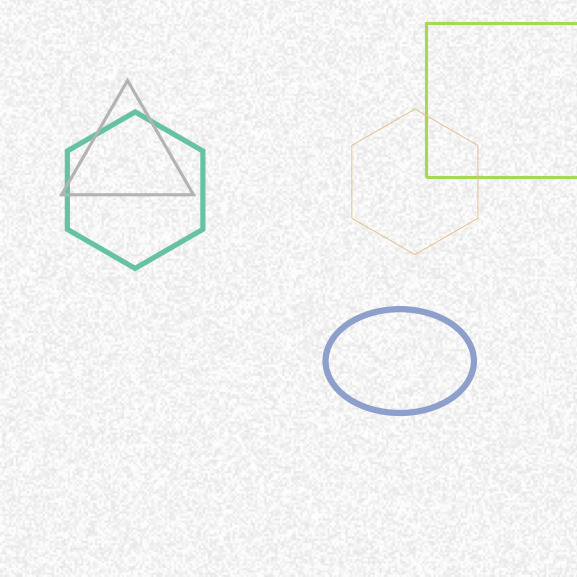[{"shape": "hexagon", "thickness": 2.5, "radius": 0.68, "center": [0.234, 0.67]}, {"shape": "oval", "thickness": 3, "radius": 0.64, "center": [0.692, 0.374]}, {"shape": "square", "thickness": 1.5, "radius": 0.67, "center": [0.871, 0.826]}, {"shape": "hexagon", "thickness": 0.5, "radius": 0.63, "center": [0.718, 0.684]}, {"shape": "triangle", "thickness": 1.5, "radius": 0.66, "center": [0.221, 0.728]}]